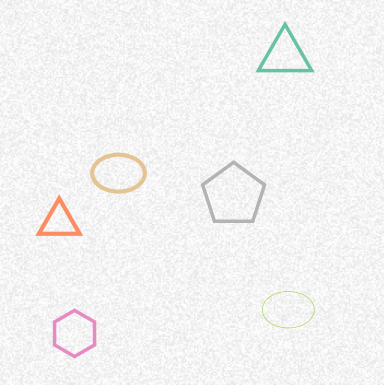[{"shape": "triangle", "thickness": 2.5, "radius": 0.4, "center": [0.74, 0.857]}, {"shape": "triangle", "thickness": 3, "radius": 0.31, "center": [0.154, 0.423]}, {"shape": "hexagon", "thickness": 2.5, "radius": 0.3, "center": [0.194, 0.134]}, {"shape": "oval", "thickness": 0.5, "radius": 0.34, "center": [0.749, 0.196]}, {"shape": "oval", "thickness": 3, "radius": 0.34, "center": [0.308, 0.55]}, {"shape": "pentagon", "thickness": 2.5, "radius": 0.42, "center": [0.607, 0.494]}]